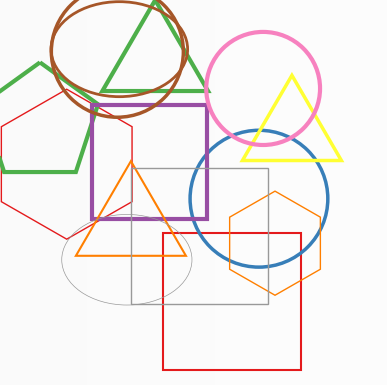[{"shape": "square", "thickness": 1.5, "radius": 0.89, "center": [0.598, 0.218]}, {"shape": "hexagon", "thickness": 1, "radius": 0.97, "center": [0.172, 0.574]}, {"shape": "circle", "thickness": 2.5, "radius": 0.89, "center": [0.668, 0.484]}, {"shape": "triangle", "thickness": 3, "radius": 0.79, "center": [0.401, 0.842]}, {"shape": "pentagon", "thickness": 3, "radius": 0.79, "center": [0.103, 0.681]}, {"shape": "square", "thickness": 3, "radius": 0.74, "center": [0.387, 0.579]}, {"shape": "triangle", "thickness": 1.5, "radius": 0.82, "center": [0.338, 0.418]}, {"shape": "hexagon", "thickness": 1, "radius": 0.68, "center": [0.71, 0.368]}, {"shape": "triangle", "thickness": 2.5, "radius": 0.74, "center": [0.753, 0.657]}, {"shape": "oval", "thickness": 2, "radius": 0.88, "center": [0.308, 0.872]}, {"shape": "circle", "thickness": 2.5, "radius": 0.85, "center": [0.303, 0.866]}, {"shape": "circle", "thickness": 3, "radius": 0.73, "center": [0.679, 0.77]}, {"shape": "oval", "thickness": 0.5, "radius": 0.84, "center": [0.327, 0.325]}, {"shape": "square", "thickness": 1, "radius": 0.88, "center": [0.515, 0.387]}]